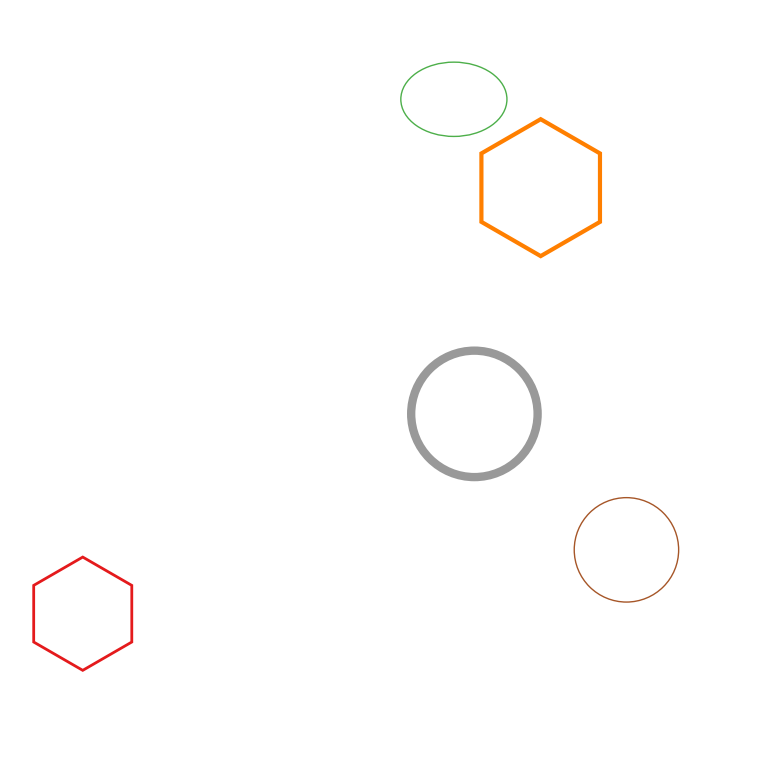[{"shape": "hexagon", "thickness": 1, "radius": 0.37, "center": [0.107, 0.203]}, {"shape": "oval", "thickness": 0.5, "radius": 0.34, "center": [0.589, 0.871]}, {"shape": "hexagon", "thickness": 1.5, "radius": 0.44, "center": [0.702, 0.756]}, {"shape": "circle", "thickness": 0.5, "radius": 0.34, "center": [0.814, 0.286]}, {"shape": "circle", "thickness": 3, "radius": 0.41, "center": [0.616, 0.463]}]